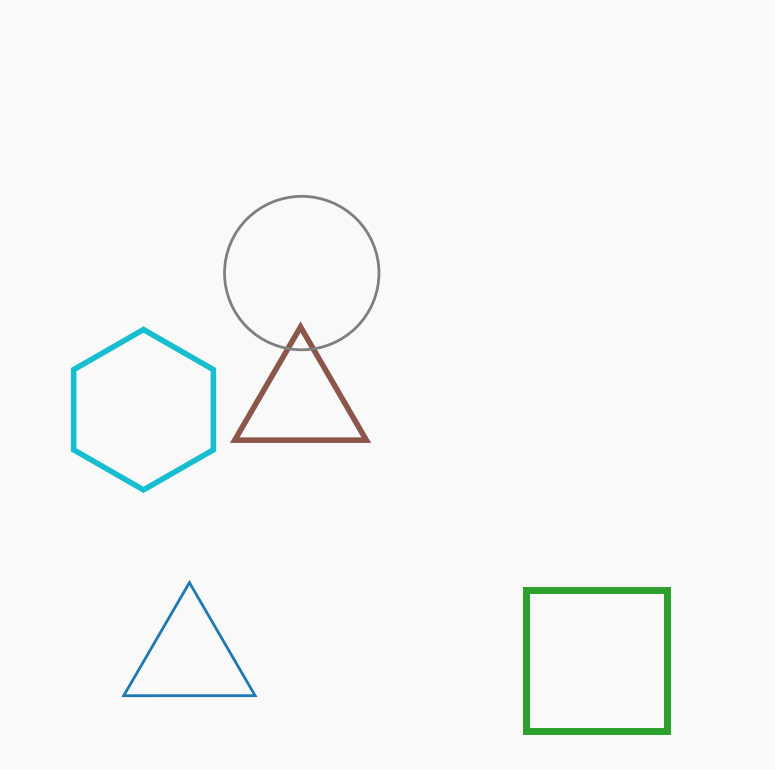[{"shape": "triangle", "thickness": 1, "radius": 0.49, "center": [0.244, 0.145]}, {"shape": "square", "thickness": 2.5, "radius": 0.46, "center": [0.77, 0.142]}, {"shape": "triangle", "thickness": 2, "radius": 0.49, "center": [0.388, 0.477]}, {"shape": "circle", "thickness": 1, "radius": 0.5, "center": [0.389, 0.645]}, {"shape": "hexagon", "thickness": 2, "radius": 0.52, "center": [0.185, 0.468]}]